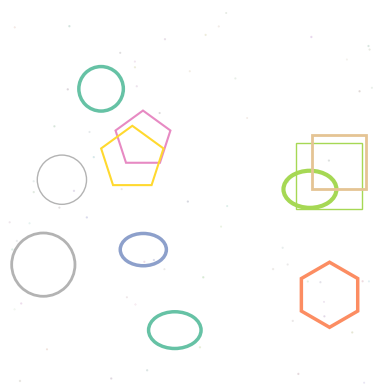[{"shape": "oval", "thickness": 2.5, "radius": 0.34, "center": [0.454, 0.143]}, {"shape": "circle", "thickness": 2.5, "radius": 0.29, "center": [0.263, 0.769]}, {"shape": "hexagon", "thickness": 2.5, "radius": 0.42, "center": [0.856, 0.234]}, {"shape": "oval", "thickness": 2.5, "radius": 0.3, "center": [0.372, 0.352]}, {"shape": "pentagon", "thickness": 1.5, "radius": 0.37, "center": [0.371, 0.638]}, {"shape": "oval", "thickness": 3, "radius": 0.34, "center": [0.805, 0.508]}, {"shape": "square", "thickness": 1, "radius": 0.43, "center": [0.854, 0.542]}, {"shape": "pentagon", "thickness": 1.5, "radius": 0.43, "center": [0.344, 0.588]}, {"shape": "square", "thickness": 2, "radius": 0.35, "center": [0.881, 0.579]}, {"shape": "circle", "thickness": 2, "radius": 0.41, "center": [0.113, 0.313]}, {"shape": "circle", "thickness": 1, "radius": 0.32, "center": [0.161, 0.533]}]